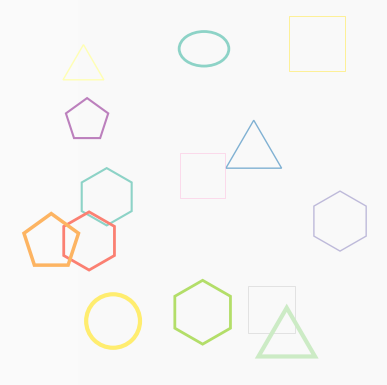[{"shape": "oval", "thickness": 2, "radius": 0.32, "center": [0.526, 0.873]}, {"shape": "hexagon", "thickness": 1.5, "radius": 0.37, "center": [0.275, 0.489]}, {"shape": "triangle", "thickness": 1, "radius": 0.3, "center": [0.215, 0.823]}, {"shape": "hexagon", "thickness": 1, "radius": 0.39, "center": [0.878, 0.426]}, {"shape": "hexagon", "thickness": 2, "radius": 0.38, "center": [0.23, 0.374]}, {"shape": "triangle", "thickness": 1, "radius": 0.42, "center": [0.655, 0.605]}, {"shape": "pentagon", "thickness": 2.5, "radius": 0.37, "center": [0.132, 0.371]}, {"shape": "hexagon", "thickness": 2, "radius": 0.41, "center": [0.523, 0.189]}, {"shape": "square", "thickness": 0.5, "radius": 0.29, "center": [0.522, 0.545]}, {"shape": "square", "thickness": 0.5, "radius": 0.31, "center": [0.7, 0.195]}, {"shape": "pentagon", "thickness": 1.5, "radius": 0.29, "center": [0.225, 0.688]}, {"shape": "triangle", "thickness": 3, "radius": 0.42, "center": [0.74, 0.116]}, {"shape": "square", "thickness": 0.5, "radius": 0.36, "center": [0.818, 0.887]}, {"shape": "circle", "thickness": 3, "radius": 0.35, "center": [0.292, 0.166]}]